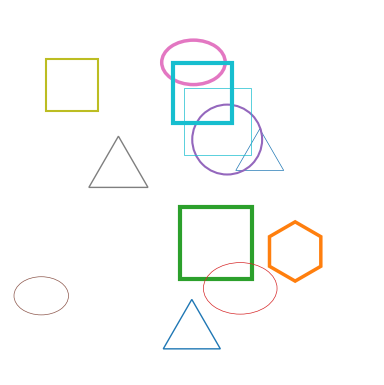[{"shape": "triangle", "thickness": 1, "radius": 0.43, "center": [0.498, 0.137]}, {"shape": "triangle", "thickness": 0.5, "radius": 0.36, "center": [0.675, 0.593]}, {"shape": "hexagon", "thickness": 2.5, "radius": 0.38, "center": [0.767, 0.347]}, {"shape": "square", "thickness": 3, "radius": 0.46, "center": [0.561, 0.369]}, {"shape": "oval", "thickness": 0.5, "radius": 0.48, "center": [0.624, 0.251]}, {"shape": "circle", "thickness": 1.5, "radius": 0.45, "center": [0.59, 0.638]}, {"shape": "oval", "thickness": 0.5, "radius": 0.35, "center": [0.107, 0.232]}, {"shape": "oval", "thickness": 2.5, "radius": 0.41, "center": [0.502, 0.838]}, {"shape": "triangle", "thickness": 1, "radius": 0.44, "center": [0.308, 0.558]}, {"shape": "square", "thickness": 1.5, "radius": 0.34, "center": [0.186, 0.778]}, {"shape": "square", "thickness": 3, "radius": 0.39, "center": [0.526, 0.759]}, {"shape": "square", "thickness": 0.5, "radius": 0.44, "center": [0.565, 0.684]}]